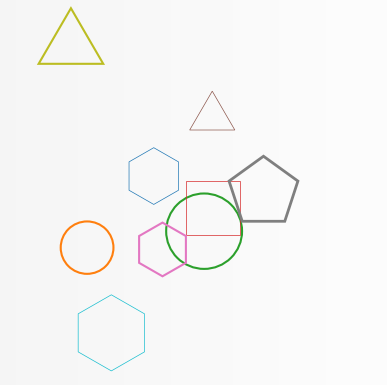[{"shape": "hexagon", "thickness": 0.5, "radius": 0.37, "center": [0.397, 0.543]}, {"shape": "circle", "thickness": 1.5, "radius": 0.34, "center": [0.225, 0.357]}, {"shape": "circle", "thickness": 1.5, "radius": 0.49, "center": [0.527, 0.399]}, {"shape": "square", "thickness": 0.5, "radius": 0.35, "center": [0.55, 0.46]}, {"shape": "triangle", "thickness": 0.5, "radius": 0.34, "center": [0.548, 0.696]}, {"shape": "hexagon", "thickness": 1.5, "radius": 0.35, "center": [0.419, 0.352]}, {"shape": "pentagon", "thickness": 2, "radius": 0.47, "center": [0.68, 0.501]}, {"shape": "triangle", "thickness": 1.5, "radius": 0.48, "center": [0.183, 0.882]}, {"shape": "hexagon", "thickness": 0.5, "radius": 0.49, "center": [0.287, 0.135]}]